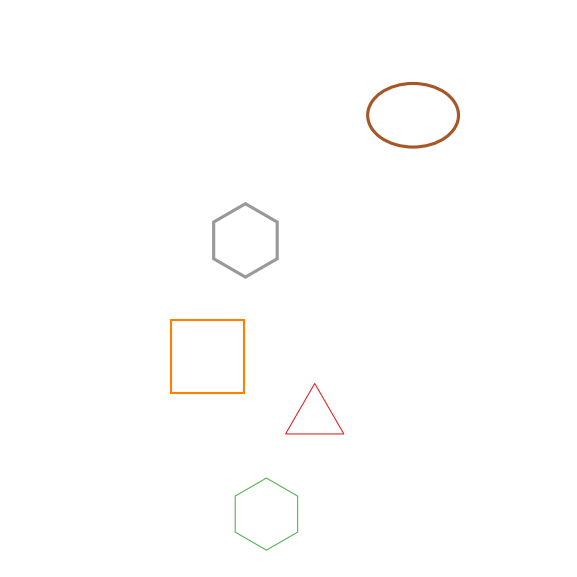[{"shape": "triangle", "thickness": 0.5, "radius": 0.29, "center": [0.545, 0.277]}, {"shape": "hexagon", "thickness": 0.5, "radius": 0.31, "center": [0.461, 0.109]}, {"shape": "square", "thickness": 1, "radius": 0.32, "center": [0.359, 0.382]}, {"shape": "oval", "thickness": 1.5, "radius": 0.39, "center": [0.715, 0.8]}, {"shape": "hexagon", "thickness": 1.5, "radius": 0.32, "center": [0.425, 0.583]}]